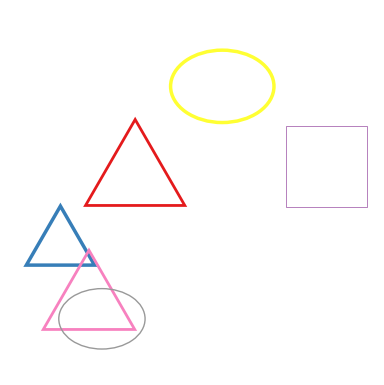[{"shape": "triangle", "thickness": 2, "radius": 0.74, "center": [0.351, 0.541]}, {"shape": "triangle", "thickness": 2.5, "radius": 0.51, "center": [0.157, 0.363]}, {"shape": "square", "thickness": 0.5, "radius": 0.53, "center": [0.847, 0.569]}, {"shape": "oval", "thickness": 2.5, "radius": 0.67, "center": [0.577, 0.776]}, {"shape": "triangle", "thickness": 2, "radius": 0.69, "center": [0.231, 0.213]}, {"shape": "oval", "thickness": 1, "radius": 0.56, "center": [0.265, 0.172]}]